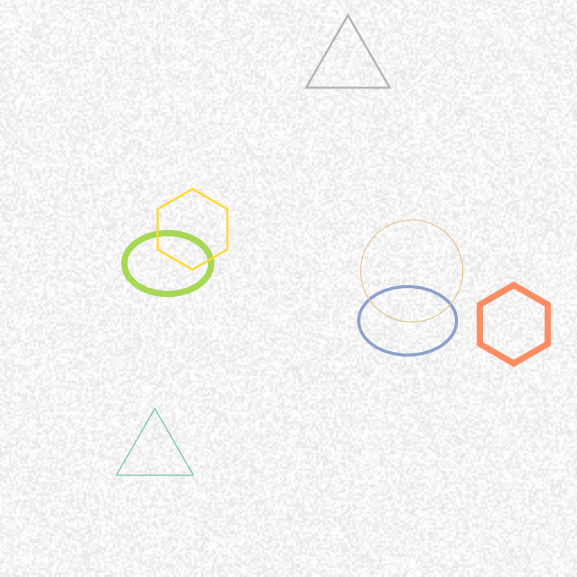[{"shape": "triangle", "thickness": 0.5, "radius": 0.38, "center": [0.268, 0.215]}, {"shape": "hexagon", "thickness": 3, "radius": 0.34, "center": [0.89, 0.438]}, {"shape": "oval", "thickness": 1.5, "radius": 0.42, "center": [0.706, 0.444]}, {"shape": "oval", "thickness": 3, "radius": 0.38, "center": [0.29, 0.543]}, {"shape": "hexagon", "thickness": 1, "radius": 0.35, "center": [0.333, 0.602]}, {"shape": "circle", "thickness": 0.5, "radius": 0.44, "center": [0.713, 0.53]}, {"shape": "triangle", "thickness": 1, "radius": 0.42, "center": [0.602, 0.889]}]